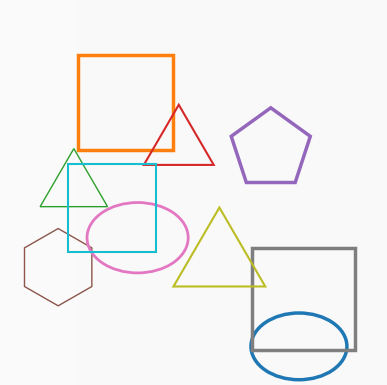[{"shape": "oval", "thickness": 2.5, "radius": 0.62, "center": [0.771, 0.1]}, {"shape": "square", "thickness": 2.5, "radius": 0.62, "center": [0.323, 0.734]}, {"shape": "triangle", "thickness": 1, "radius": 0.5, "center": [0.191, 0.513]}, {"shape": "triangle", "thickness": 1.5, "radius": 0.52, "center": [0.461, 0.624]}, {"shape": "pentagon", "thickness": 2.5, "radius": 0.54, "center": [0.699, 0.613]}, {"shape": "hexagon", "thickness": 1, "radius": 0.5, "center": [0.15, 0.306]}, {"shape": "oval", "thickness": 2, "radius": 0.65, "center": [0.355, 0.383]}, {"shape": "square", "thickness": 2.5, "radius": 0.66, "center": [0.784, 0.223]}, {"shape": "triangle", "thickness": 1.5, "radius": 0.68, "center": [0.566, 0.324]}, {"shape": "square", "thickness": 1.5, "radius": 0.57, "center": [0.289, 0.46]}]